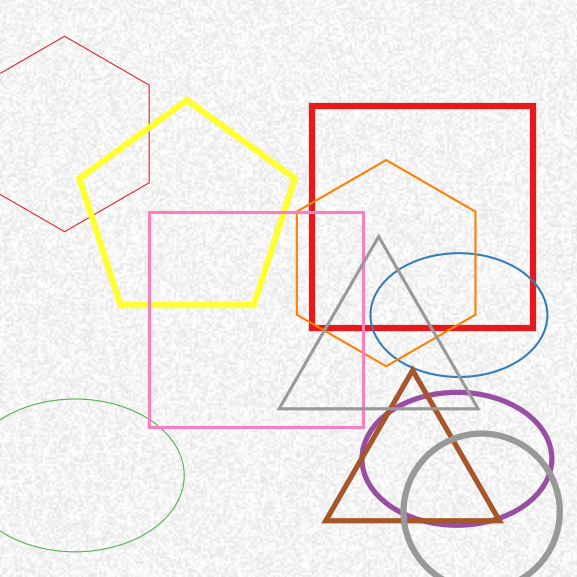[{"shape": "hexagon", "thickness": 0.5, "radius": 0.85, "center": [0.112, 0.767]}, {"shape": "square", "thickness": 3, "radius": 0.96, "center": [0.732, 0.623]}, {"shape": "oval", "thickness": 1, "radius": 0.77, "center": [0.795, 0.454]}, {"shape": "oval", "thickness": 0.5, "radius": 0.95, "center": [0.13, 0.176]}, {"shape": "oval", "thickness": 2.5, "radius": 0.82, "center": [0.791, 0.205]}, {"shape": "hexagon", "thickness": 1, "radius": 0.89, "center": [0.669, 0.543]}, {"shape": "pentagon", "thickness": 3, "radius": 0.98, "center": [0.324, 0.63]}, {"shape": "triangle", "thickness": 2.5, "radius": 0.87, "center": [0.715, 0.184]}, {"shape": "square", "thickness": 1.5, "radius": 0.93, "center": [0.443, 0.446]}, {"shape": "triangle", "thickness": 1.5, "radius": 0.99, "center": [0.656, 0.391]}, {"shape": "circle", "thickness": 3, "radius": 0.68, "center": [0.834, 0.113]}]